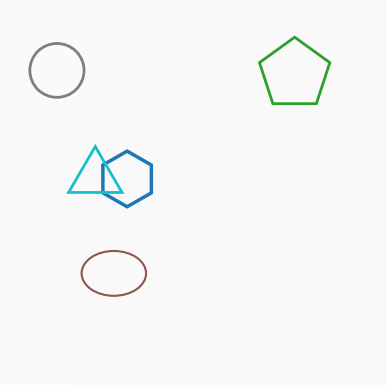[{"shape": "hexagon", "thickness": 2.5, "radius": 0.36, "center": [0.328, 0.535]}, {"shape": "pentagon", "thickness": 2, "radius": 0.48, "center": [0.76, 0.808]}, {"shape": "oval", "thickness": 1.5, "radius": 0.42, "center": [0.294, 0.29]}, {"shape": "circle", "thickness": 2, "radius": 0.35, "center": [0.147, 0.817]}, {"shape": "triangle", "thickness": 2, "radius": 0.4, "center": [0.246, 0.54]}]